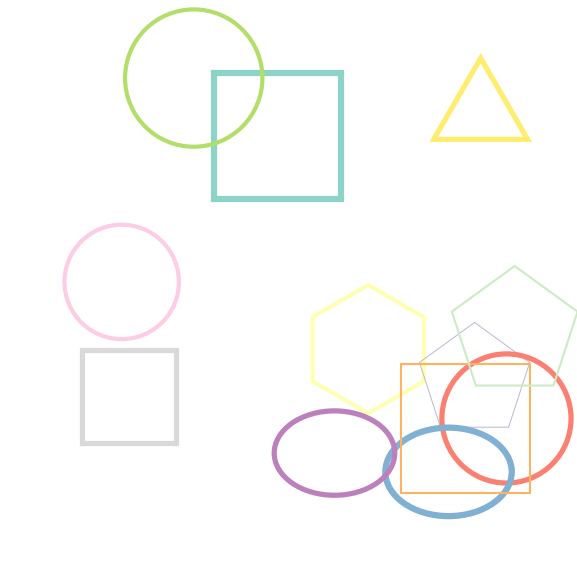[{"shape": "square", "thickness": 3, "radius": 0.55, "center": [0.48, 0.764]}, {"shape": "hexagon", "thickness": 2, "radius": 0.56, "center": [0.638, 0.394]}, {"shape": "pentagon", "thickness": 0.5, "radius": 0.5, "center": [0.822, 0.341]}, {"shape": "circle", "thickness": 2.5, "radius": 0.56, "center": [0.877, 0.275]}, {"shape": "oval", "thickness": 3, "radius": 0.55, "center": [0.777, 0.182]}, {"shape": "square", "thickness": 1, "radius": 0.56, "center": [0.807, 0.257]}, {"shape": "circle", "thickness": 2, "radius": 0.59, "center": [0.335, 0.864]}, {"shape": "circle", "thickness": 2, "radius": 0.5, "center": [0.211, 0.511]}, {"shape": "square", "thickness": 2.5, "radius": 0.4, "center": [0.223, 0.312]}, {"shape": "oval", "thickness": 2.5, "radius": 0.52, "center": [0.579, 0.215]}, {"shape": "pentagon", "thickness": 1, "radius": 0.57, "center": [0.891, 0.424]}, {"shape": "triangle", "thickness": 2.5, "radius": 0.47, "center": [0.832, 0.805]}]